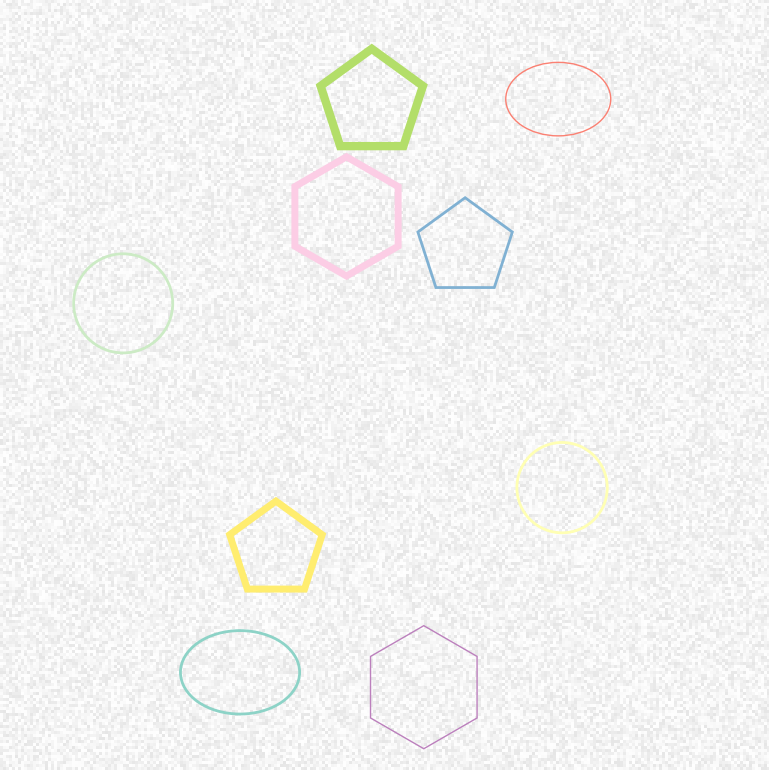[{"shape": "oval", "thickness": 1, "radius": 0.39, "center": [0.312, 0.127]}, {"shape": "circle", "thickness": 1, "radius": 0.29, "center": [0.73, 0.367]}, {"shape": "oval", "thickness": 0.5, "radius": 0.34, "center": [0.725, 0.871]}, {"shape": "pentagon", "thickness": 1, "radius": 0.32, "center": [0.604, 0.679]}, {"shape": "pentagon", "thickness": 3, "radius": 0.35, "center": [0.483, 0.867]}, {"shape": "hexagon", "thickness": 2.5, "radius": 0.39, "center": [0.45, 0.719]}, {"shape": "hexagon", "thickness": 0.5, "radius": 0.4, "center": [0.55, 0.108]}, {"shape": "circle", "thickness": 1, "radius": 0.32, "center": [0.16, 0.606]}, {"shape": "pentagon", "thickness": 2.5, "radius": 0.32, "center": [0.358, 0.286]}]